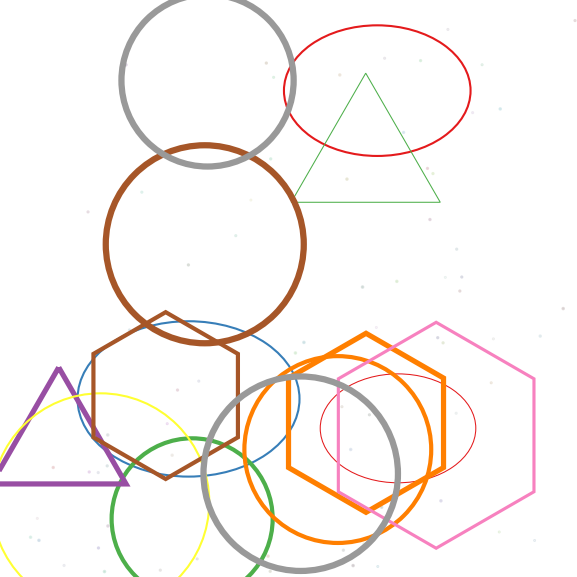[{"shape": "oval", "thickness": 1, "radius": 0.81, "center": [0.653, 0.842]}, {"shape": "oval", "thickness": 0.5, "radius": 0.67, "center": [0.689, 0.257]}, {"shape": "oval", "thickness": 1, "radius": 0.96, "center": [0.326, 0.308]}, {"shape": "circle", "thickness": 2, "radius": 0.7, "center": [0.333, 0.101]}, {"shape": "triangle", "thickness": 0.5, "radius": 0.75, "center": [0.633, 0.723]}, {"shape": "triangle", "thickness": 2.5, "radius": 0.67, "center": [0.102, 0.228]}, {"shape": "hexagon", "thickness": 2.5, "radius": 0.77, "center": [0.634, 0.267]}, {"shape": "circle", "thickness": 2, "radius": 0.81, "center": [0.585, 0.221]}, {"shape": "circle", "thickness": 1, "radius": 0.94, "center": [0.174, 0.13]}, {"shape": "hexagon", "thickness": 2, "radius": 0.72, "center": [0.287, 0.314]}, {"shape": "circle", "thickness": 3, "radius": 0.86, "center": [0.355, 0.576]}, {"shape": "hexagon", "thickness": 1.5, "radius": 0.98, "center": [0.755, 0.245]}, {"shape": "circle", "thickness": 3, "radius": 0.75, "center": [0.359, 0.86]}, {"shape": "circle", "thickness": 3, "radius": 0.84, "center": [0.521, 0.179]}]